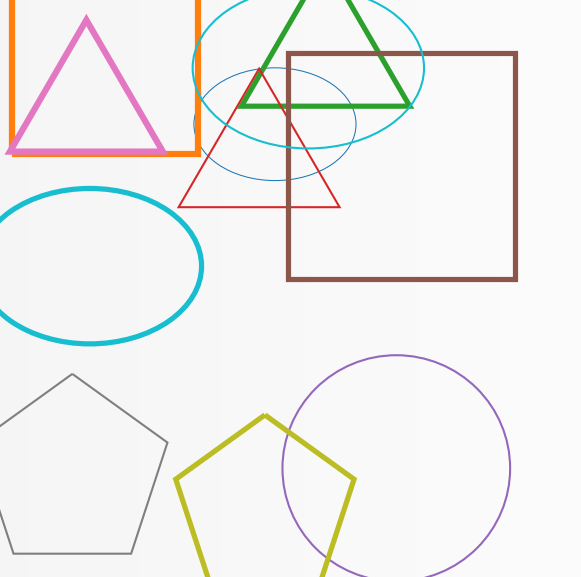[{"shape": "oval", "thickness": 0.5, "radius": 0.7, "center": [0.473, 0.784]}, {"shape": "square", "thickness": 3, "radius": 0.8, "center": [0.18, 0.894]}, {"shape": "triangle", "thickness": 2.5, "radius": 0.84, "center": [0.56, 0.899]}, {"shape": "triangle", "thickness": 1, "radius": 0.8, "center": [0.446, 0.72]}, {"shape": "circle", "thickness": 1, "radius": 0.98, "center": [0.682, 0.188]}, {"shape": "square", "thickness": 2.5, "radius": 0.98, "center": [0.69, 0.712]}, {"shape": "triangle", "thickness": 3, "radius": 0.76, "center": [0.149, 0.813]}, {"shape": "pentagon", "thickness": 1, "radius": 0.86, "center": [0.124, 0.18]}, {"shape": "pentagon", "thickness": 2.5, "radius": 0.81, "center": [0.456, 0.119]}, {"shape": "oval", "thickness": 1, "radius": 1.0, "center": [0.53, 0.881]}, {"shape": "oval", "thickness": 2.5, "radius": 0.96, "center": [0.155, 0.538]}]